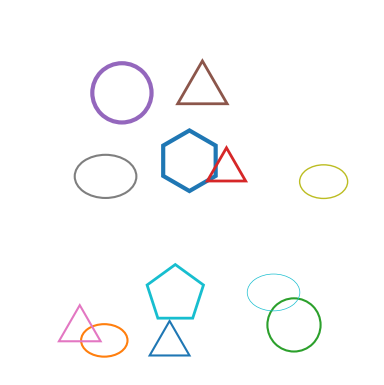[{"shape": "hexagon", "thickness": 3, "radius": 0.39, "center": [0.492, 0.582]}, {"shape": "triangle", "thickness": 1.5, "radius": 0.3, "center": [0.44, 0.107]}, {"shape": "oval", "thickness": 1.5, "radius": 0.3, "center": [0.271, 0.116]}, {"shape": "circle", "thickness": 1.5, "radius": 0.35, "center": [0.764, 0.156]}, {"shape": "triangle", "thickness": 2, "radius": 0.29, "center": [0.588, 0.559]}, {"shape": "circle", "thickness": 3, "radius": 0.38, "center": [0.317, 0.759]}, {"shape": "triangle", "thickness": 2, "radius": 0.37, "center": [0.526, 0.768]}, {"shape": "triangle", "thickness": 1.5, "radius": 0.31, "center": [0.207, 0.145]}, {"shape": "oval", "thickness": 1.5, "radius": 0.4, "center": [0.274, 0.542]}, {"shape": "oval", "thickness": 1, "radius": 0.31, "center": [0.841, 0.528]}, {"shape": "oval", "thickness": 0.5, "radius": 0.34, "center": [0.71, 0.24]}, {"shape": "pentagon", "thickness": 2, "radius": 0.38, "center": [0.455, 0.236]}]